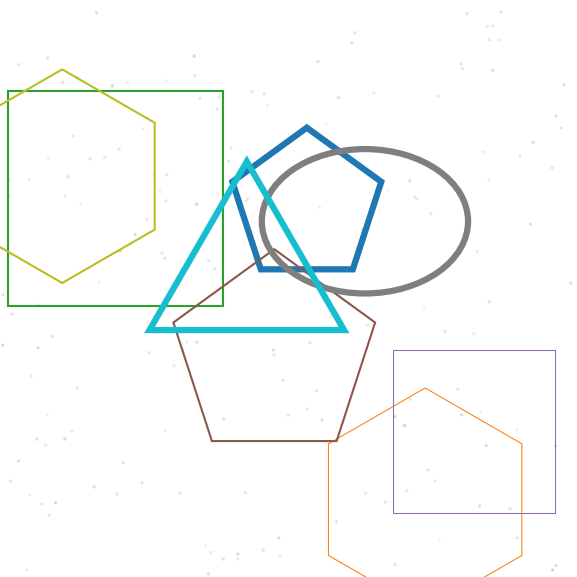[{"shape": "pentagon", "thickness": 3, "radius": 0.68, "center": [0.531, 0.642]}, {"shape": "hexagon", "thickness": 0.5, "radius": 0.97, "center": [0.736, 0.134]}, {"shape": "square", "thickness": 1, "radius": 0.93, "center": [0.2, 0.656]}, {"shape": "square", "thickness": 0.5, "radius": 0.71, "center": [0.821, 0.252]}, {"shape": "pentagon", "thickness": 1, "radius": 0.92, "center": [0.475, 0.384]}, {"shape": "oval", "thickness": 3, "radius": 0.89, "center": [0.632, 0.616]}, {"shape": "hexagon", "thickness": 1, "radius": 0.92, "center": [0.108, 0.694]}, {"shape": "triangle", "thickness": 3, "radius": 0.97, "center": [0.427, 0.525]}]